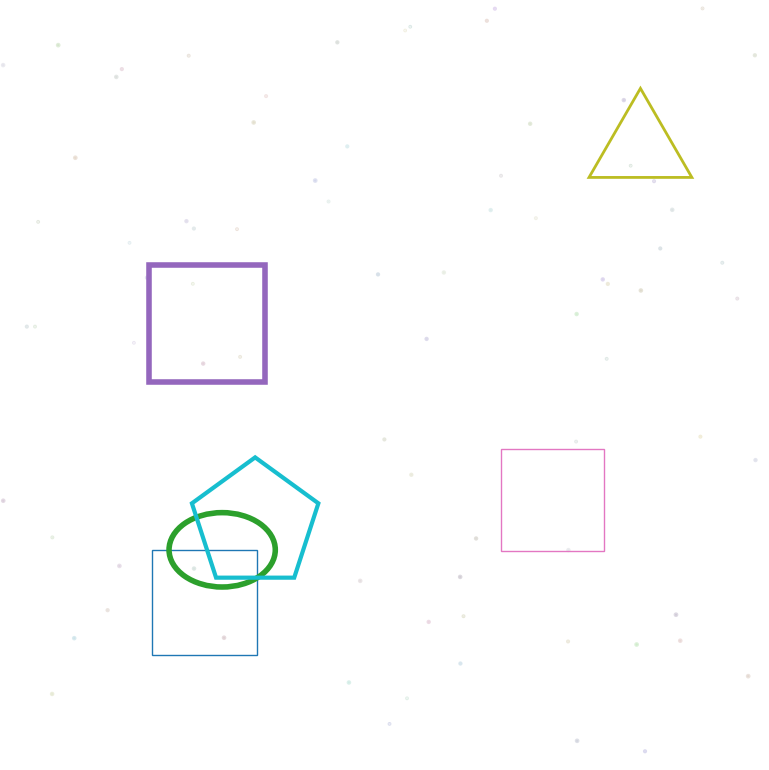[{"shape": "square", "thickness": 0.5, "radius": 0.34, "center": [0.265, 0.217]}, {"shape": "oval", "thickness": 2, "radius": 0.34, "center": [0.289, 0.286]}, {"shape": "square", "thickness": 2, "radius": 0.38, "center": [0.269, 0.58]}, {"shape": "square", "thickness": 0.5, "radius": 0.33, "center": [0.717, 0.35]}, {"shape": "triangle", "thickness": 1, "radius": 0.39, "center": [0.832, 0.808]}, {"shape": "pentagon", "thickness": 1.5, "radius": 0.43, "center": [0.331, 0.32]}]